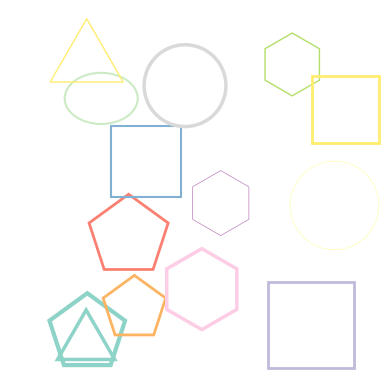[{"shape": "triangle", "thickness": 2.5, "radius": 0.43, "center": [0.224, 0.109]}, {"shape": "pentagon", "thickness": 3, "radius": 0.52, "center": [0.227, 0.135]}, {"shape": "circle", "thickness": 0.5, "radius": 0.58, "center": [0.869, 0.466]}, {"shape": "square", "thickness": 2, "radius": 0.56, "center": [0.807, 0.156]}, {"shape": "pentagon", "thickness": 2, "radius": 0.54, "center": [0.334, 0.387]}, {"shape": "square", "thickness": 1.5, "radius": 0.46, "center": [0.379, 0.581]}, {"shape": "pentagon", "thickness": 2, "radius": 0.43, "center": [0.349, 0.199]}, {"shape": "hexagon", "thickness": 1, "radius": 0.41, "center": [0.759, 0.833]}, {"shape": "hexagon", "thickness": 2.5, "radius": 0.53, "center": [0.524, 0.249]}, {"shape": "circle", "thickness": 2.5, "radius": 0.53, "center": [0.481, 0.778]}, {"shape": "hexagon", "thickness": 0.5, "radius": 0.42, "center": [0.573, 0.473]}, {"shape": "oval", "thickness": 1.5, "radius": 0.47, "center": [0.263, 0.744]}, {"shape": "square", "thickness": 2, "radius": 0.43, "center": [0.898, 0.716]}, {"shape": "triangle", "thickness": 1, "radius": 0.55, "center": [0.225, 0.842]}]